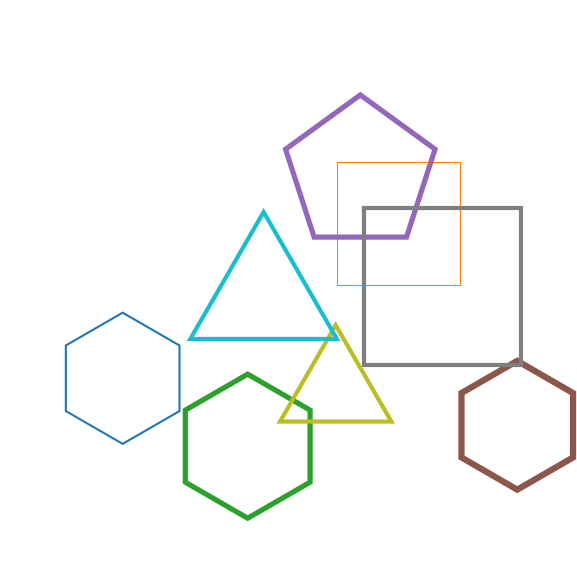[{"shape": "hexagon", "thickness": 1, "radius": 0.57, "center": [0.212, 0.344]}, {"shape": "square", "thickness": 0.5, "radius": 0.53, "center": [0.69, 0.612]}, {"shape": "hexagon", "thickness": 2.5, "radius": 0.62, "center": [0.429, 0.227]}, {"shape": "pentagon", "thickness": 2.5, "radius": 0.68, "center": [0.624, 0.699]}, {"shape": "hexagon", "thickness": 3, "radius": 0.56, "center": [0.896, 0.263]}, {"shape": "square", "thickness": 2, "radius": 0.68, "center": [0.766, 0.503]}, {"shape": "triangle", "thickness": 2, "radius": 0.56, "center": [0.581, 0.325]}, {"shape": "triangle", "thickness": 2, "radius": 0.73, "center": [0.456, 0.486]}]